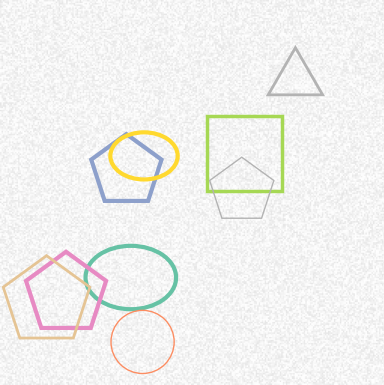[{"shape": "oval", "thickness": 3, "radius": 0.59, "center": [0.34, 0.279]}, {"shape": "circle", "thickness": 1, "radius": 0.41, "center": [0.37, 0.112]}, {"shape": "pentagon", "thickness": 3, "radius": 0.48, "center": [0.328, 0.556]}, {"shape": "pentagon", "thickness": 3, "radius": 0.55, "center": [0.172, 0.237]}, {"shape": "square", "thickness": 2.5, "radius": 0.49, "center": [0.634, 0.602]}, {"shape": "oval", "thickness": 3, "radius": 0.44, "center": [0.374, 0.595]}, {"shape": "pentagon", "thickness": 2, "radius": 0.59, "center": [0.121, 0.218]}, {"shape": "pentagon", "thickness": 1, "radius": 0.44, "center": [0.628, 0.504]}, {"shape": "triangle", "thickness": 2, "radius": 0.41, "center": [0.767, 0.795]}]